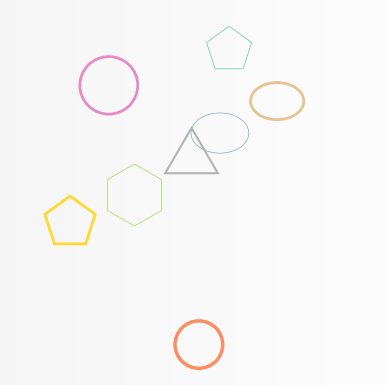[{"shape": "pentagon", "thickness": 0.5, "radius": 0.31, "center": [0.591, 0.871]}, {"shape": "circle", "thickness": 2.5, "radius": 0.31, "center": [0.513, 0.105]}, {"shape": "oval", "thickness": 0.5, "radius": 0.37, "center": [0.568, 0.654]}, {"shape": "circle", "thickness": 2, "radius": 0.37, "center": [0.281, 0.778]}, {"shape": "hexagon", "thickness": 0.5, "radius": 0.4, "center": [0.347, 0.493]}, {"shape": "pentagon", "thickness": 2, "radius": 0.34, "center": [0.181, 0.422]}, {"shape": "oval", "thickness": 2, "radius": 0.34, "center": [0.715, 0.737]}, {"shape": "triangle", "thickness": 1.5, "radius": 0.39, "center": [0.494, 0.589]}]